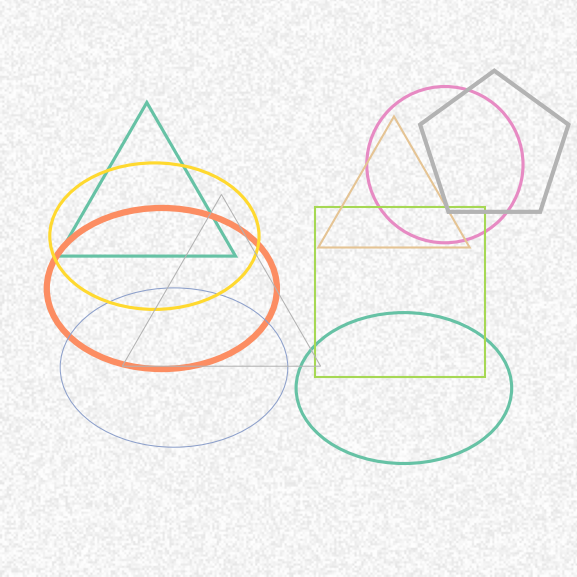[{"shape": "triangle", "thickness": 1.5, "radius": 0.89, "center": [0.254, 0.644]}, {"shape": "oval", "thickness": 1.5, "radius": 0.93, "center": [0.699, 0.327]}, {"shape": "oval", "thickness": 3, "radius": 1.0, "center": [0.28, 0.5]}, {"shape": "oval", "thickness": 0.5, "radius": 0.99, "center": [0.301, 0.363]}, {"shape": "circle", "thickness": 1.5, "radius": 0.68, "center": [0.77, 0.714]}, {"shape": "square", "thickness": 1, "radius": 0.74, "center": [0.693, 0.494]}, {"shape": "oval", "thickness": 1.5, "radius": 0.91, "center": [0.267, 0.59]}, {"shape": "triangle", "thickness": 1, "radius": 0.76, "center": [0.682, 0.646]}, {"shape": "pentagon", "thickness": 2, "radius": 0.68, "center": [0.856, 0.742]}, {"shape": "triangle", "thickness": 0.5, "radius": 0.99, "center": [0.383, 0.464]}]